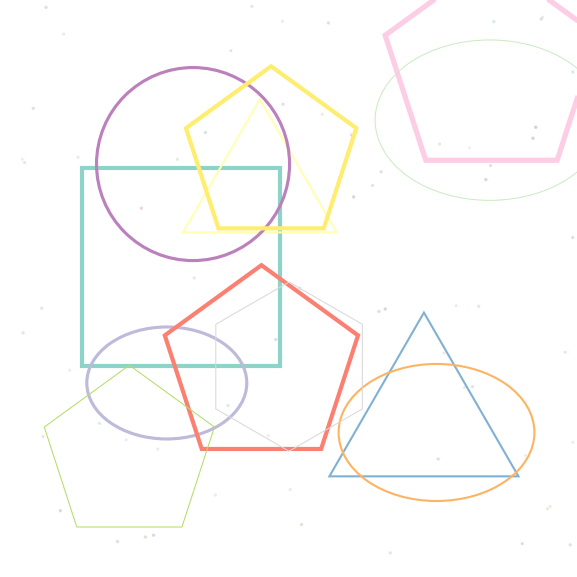[{"shape": "square", "thickness": 2, "radius": 0.86, "center": [0.313, 0.536]}, {"shape": "triangle", "thickness": 1, "radius": 0.77, "center": [0.45, 0.674]}, {"shape": "oval", "thickness": 1.5, "radius": 0.69, "center": [0.289, 0.336]}, {"shape": "pentagon", "thickness": 2, "radius": 0.88, "center": [0.453, 0.364]}, {"shape": "triangle", "thickness": 1, "radius": 0.95, "center": [0.734, 0.269]}, {"shape": "oval", "thickness": 1, "radius": 0.85, "center": [0.756, 0.25]}, {"shape": "pentagon", "thickness": 0.5, "radius": 0.77, "center": [0.224, 0.212]}, {"shape": "pentagon", "thickness": 2.5, "radius": 0.97, "center": [0.851, 0.878]}, {"shape": "hexagon", "thickness": 0.5, "radius": 0.73, "center": [0.501, 0.364]}, {"shape": "circle", "thickness": 1.5, "radius": 0.84, "center": [0.334, 0.715]}, {"shape": "oval", "thickness": 0.5, "radius": 0.99, "center": [0.848, 0.791]}, {"shape": "pentagon", "thickness": 2, "radius": 0.78, "center": [0.469, 0.729]}]